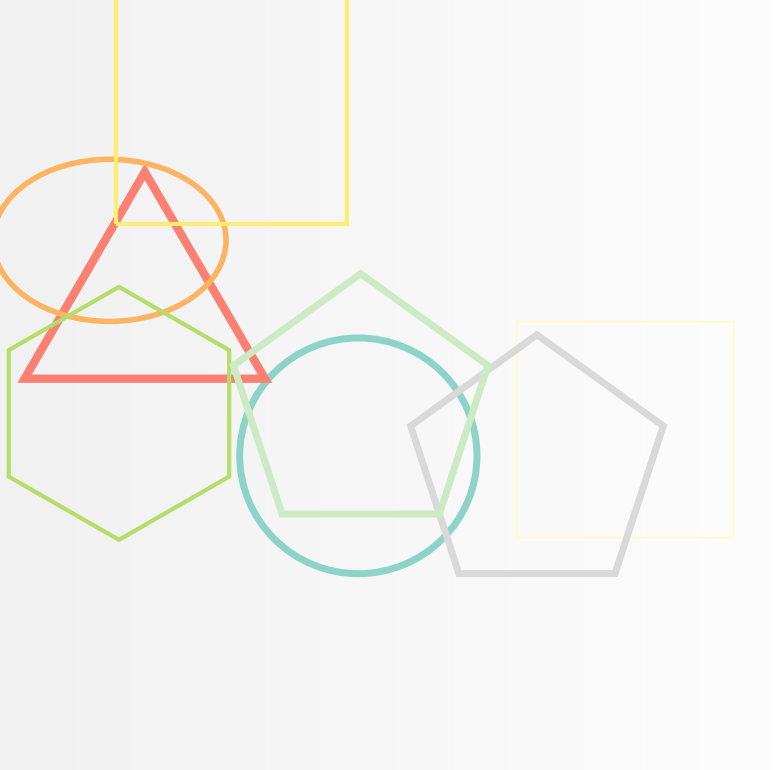[{"shape": "circle", "thickness": 2.5, "radius": 0.77, "center": [0.462, 0.408]}, {"shape": "square", "thickness": 0.5, "radius": 0.7, "center": [0.806, 0.443]}, {"shape": "triangle", "thickness": 3, "radius": 0.9, "center": [0.187, 0.598]}, {"shape": "oval", "thickness": 2, "radius": 0.75, "center": [0.141, 0.688]}, {"shape": "hexagon", "thickness": 1.5, "radius": 0.82, "center": [0.154, 0.463]}, {"shape": "pentagon", "thickness": 2.5, "radius": 0.86, "center": [0.693, 0.394]}, {"shape": "pentagon", "thickness": 2.5, "radius": 0.86, "center": [0.465, 0.472]}, {"shape": "square", "thickness": 1.5, "radius": 0.75, "center": [0.299, 0.858]}]